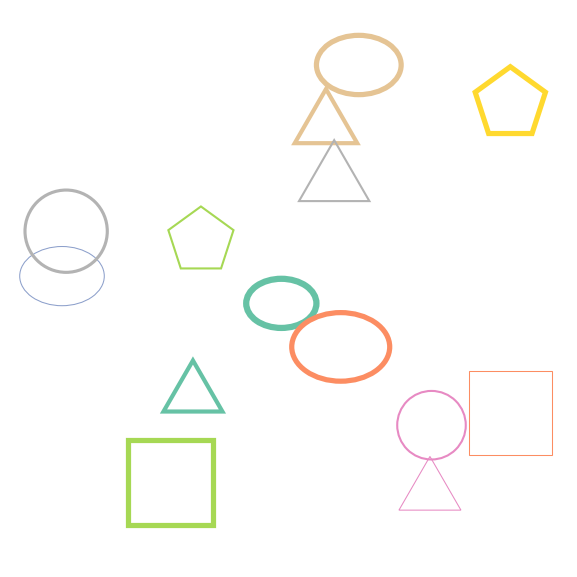[{"shape": "oval", "thickness": 3, "radius": 0.3, "center": [0.487, 0.474]}, {"shape": "triangle", "thickness": 2, "radius": 0.29, "center": [0.334, 0.316]}, {"shape": "square", "thickness": 0.5, "radius": 0.36, "center": [0.884, 0.284]}, {"shape": "oval", "thickness": 2.5, "radius": 0.42, "center": [0.59, 0.398]}, {"shape": "oval", "thickness": 0.5, "radius": 0.37, "center": [0.107, 0.521]}, {"shape": "circle", "thickness": 1, "radius": 0.3, "center": [0.747, 0.263]}, {"shape": "triangle", "thickness": 0.5, "radius": 0.31, "center": [0.744, 0.147]}, {"shape": "pentagon", "thickness": 1, "radius": 0.3, "center": [0.348, 0.582]}, {"shape": "square", "thickness": 2.5, "radius": 0.37, "center": [0.295, 0.164]}, {"shape": "pentagon", "thickness": 2.5, "radius": 0.32, "center": [0.884, 0.82]}, {"shape": "triangle", "thickness": 2, "radius": 0.31, "center": [0.564, 0.782]}, {"shape": "oval", "thickness": 2.5, "radius": 0.37, "center": [0.621, 0.887]}, {"shape": "triangle", "thickness": 1, "radius": 0.35, "center": [0.579, 0.686]}, {"shape": "circle", "thickness": 1.5, "radius": 0.36, "center": [0.115, 0.599]}]